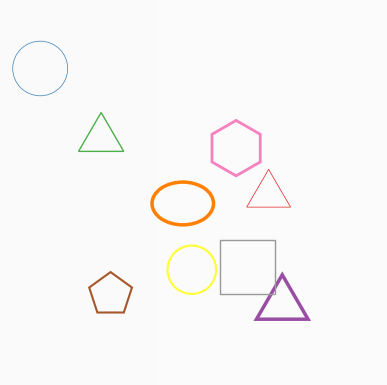[{"shape": "triangle", "thickness": 0.5, "radius": 0.33, "center": [0.693, 0.495]}, {"shape": "circle", "thickness": 0.5, "radius": 0.35, "center": [0.104, 0.822]}, {"shape": "triangle", "thickness": 1, "radius": 0.34, "center": [0.261, 0.64]}, {"shape": "triangle", "thickness": 2.5, "radius": 0.38, "center": [0.728, 0.209]}, {"shape": "oval", "thickness": 2.5, "radius": 0.4, "center": [0.472, 0.472]}, {"shape": "circle", "thickness": 1.5, "radius": 0.31, "center": [0.495, 0.299]}, {"shape": "pentagon", "thickness": 1.5, "radius": 0.29, "center": [0.285, 0.235]}, {"shape": "hexagon", "thickness": 2, "radius": 0.36, "center": [0.609, 0.615]}, {"shape": "square", "thickness": 1, "radius": 0.35, "center": [0.638, 0.307]}]